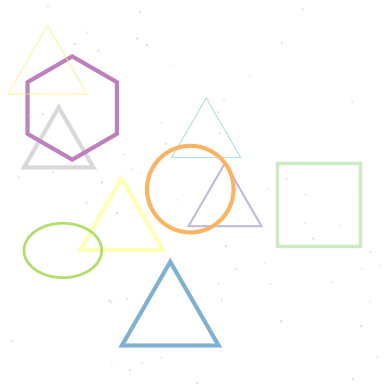[{"shape": "triangle", "thickness": 0.5, "radius": 0.52, "center": [0.536, 0.642]}, {"shape": "triangle", "thickness": 3, "radius": 0.62, "center": [0.316, 0.413]}, {"shape": "triangle", "thickness": 1.5, "radius": 0.55, "center": [0.585, 0.467]}, {"shape": "triangle", "thickness": 3, "radius": 0.72, "center": [0.442, 0.175]}, {"shape": "circle", "thickness": 3, "radius": 0.56, "center": [0.494, 0.509]}, {"shape": "oval", "thickness": 2, "radius": 0.5, "center": [0.163, 0.349]}, {"shape": "triangle", "thickness": 3, "radius": 0.52, "center": [0.153, 0.617]}, {"shape": "hexagon", "thickness": 3, "radius": 0.67, "center": [0.188, 0.719]}, {"shape": "square", "thickness": 2.5, "radius": 0.53, "center": [0.827, 0.469]}, {"shape": "triangle", "thickness": 0.5, "radius": 0.59, "center": [0.124, 0.815]}]